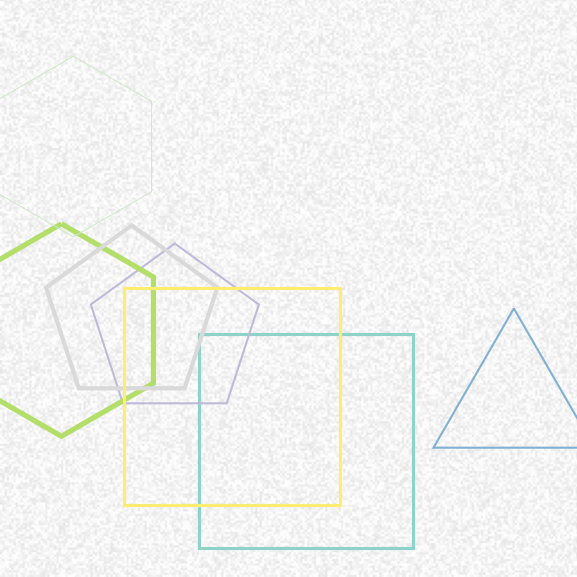[{"shape": "square", "thickness": 1.5, "radius": 0.93, "center": [0.531, 0.235]}, {"shape": "pentagon", "thickness": 1, "radius": 0.76, "center": [0.303, 0.425]}, {"shape": "triangle", "thickness": 1, "radius": 0.8, "center": [0.89, 0.304]}, {"shape": "hexagon", "thickness": 2.5, "radius": 0.92, "center": [0.106, 0.428]}, {"shape": "pentagon", "thickness": 2, "radius": 0.78, "center": [0.228, 0.453]}, {"shape": "hexagon", "thickness": 0.5, "radius": 0.78, "center": [0.127, 0.745]}, {"shape": "square", "thickness": 1.5, "radius": 0.94, "center": [0.402, 0.312]}]